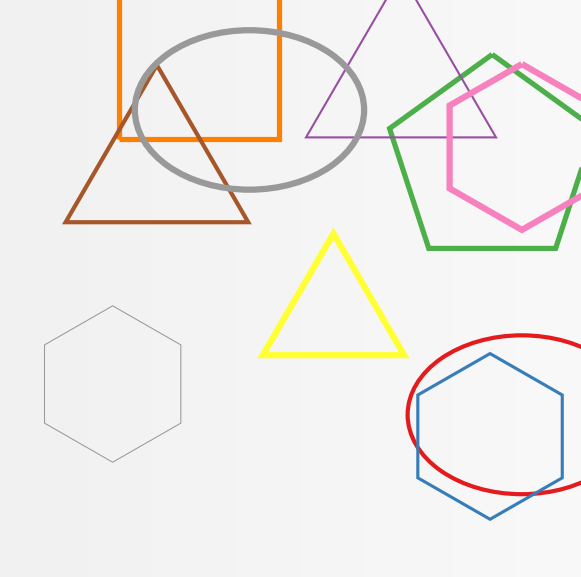[{"shape": "oval", "thickness": 2, "radius": 0.98, "center": [0.898, 0.281]}, {"shape": "hexagon", "thickness": 1.5, "radius": 0.72, "center": [0.843, 0.243]}, {"shape": "pentagon", "thickness": 2.5, "radius": 0.93, "center": [0.847, 0.719]}, {"shape": "triangle", "thickness": 1, "radius": 0.94, "center": [0.69, 0.856]}, {"shape": "square", "thickness": 2.5, "radius": 0.69, "center": [0.343, 0.896]}, {"shape": "triangle", "thickness": 3, "radius": 0.7, "center": [0.574, 0.454]}, {"shape": "triangle", "thickness": 2, "radius": 0.91, "center": [0.27, 0.705]}, {"shape": "hexagon", "thickness": 3, "radius": 0.72, "center": [0.898, 0.745]}, {"shape": "hexagon", "thickness": 0.5, "radius": 0.68, "center": [0.194, 0.334]}, {"shape": "oval", "thickness": 3, "radius": 0.99, "center": [0.429, 0.809]}]